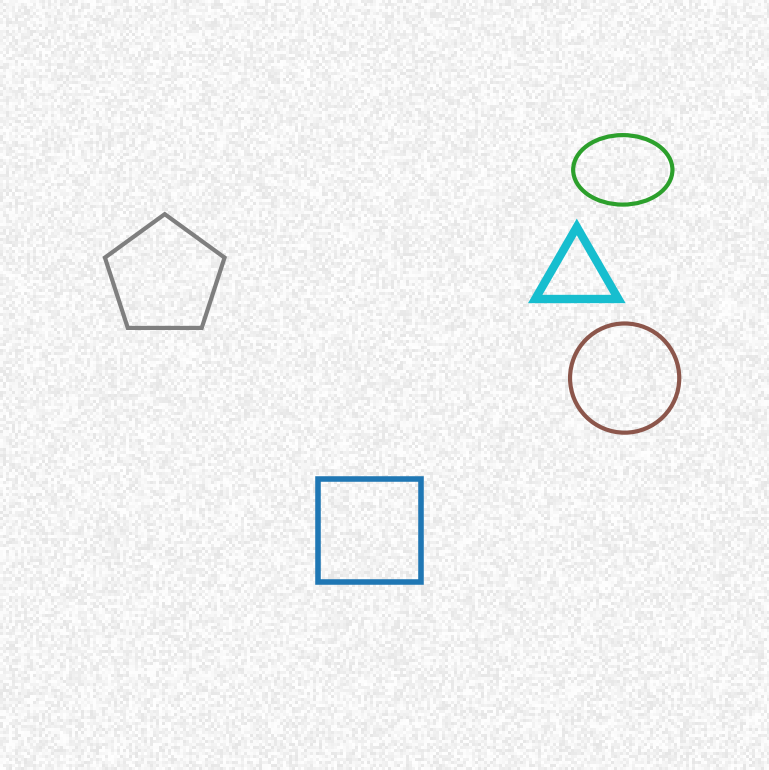[{"shape": "square", "thickness": 2, "radius": 0.34, "center": [0.48, 0.311]}, {"shape": "oval", "thickness": 1.5, "radius": 0.32, "center": [0.809, 0.779]}, {"shape": "circle", "thickness": 1.5, "radius": 0.35, "center": [0.811, 0.509]}, {"shape": "pentagon", "thickness": 1.5, "radius": 0.41, "center": [0.214, 0.64]}, {"shape": "triangle", "thickness": 3, "radius": 0.31, "center": [0.749, 0.643]}]